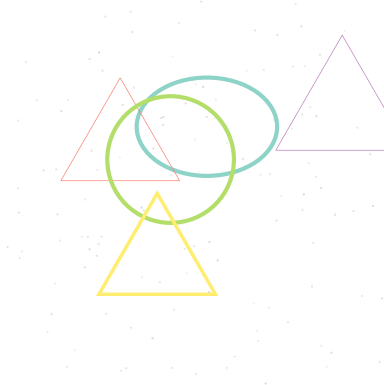[{"shape": "oval", "thickness": 3, "radius": 0.91, "center": [0.537, 0.671]}, {"shape": "triangle", "thickness": 0.5, "radius": 0.89, "center": [0.312, 0.62]}, {"shape": "circle", "thickness": 3, "radius": 0.82, "center": [0.443, 0.586]}, {"shape": "triangle", "thickness": 0.5, "radius": 1.0, "center": [0.889, 0.709]}, {"shape": "triangle", "thickness": 2.5, "radius": 0.87, "center": [0.408, 0.323]}]